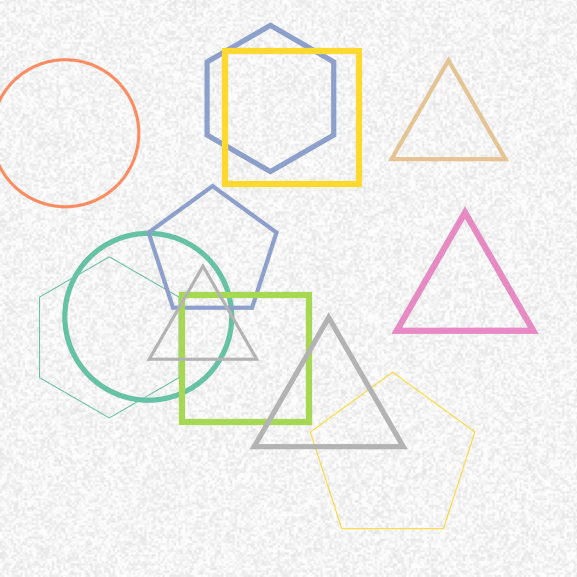[{"shape": "circle", "thickness": 2.5, "radius": 0.72, "center": [0.257, 0.451]}, {"shape": "hexagon", "thickness": 0.5, "radius": 0.7, "center": [0.189, 0.415]}, {"shape": "circle", "thickness": 1.5, "radius": 0.64, "center": [0.113, 0.768]}, {"shape": "pentagon", "thickness": 2, "radius": 0.58, "center": [0.368, 0.56]}, {"shape": "hexagon", "thickness": 2.5, "radius": 0.63, "center": [0.468, 0.829]}, {"shape": "triangle", "thickness": 3, "radius": 0.68, "center": [0.805, 0.495]}, {"shape": "square", "thickness": 3, "radius": 0.55, "center": [0.425, 0.379]}, {"shape": "square", "thickness": 3, "radius": 0.58, "center": [0.506, 0.796]}, {"shape": "pentagon", "thickness": 0.5, "radius": 0.75, "center": [0.68, 0.205]}, {"shape": "triangle", "thickness": 2, "radius": 0.57, "center": [0.777, 0.781]}, {"shape": "triangle", "thickness": 1.5, "radius": 0.54, "center": [0.352, 0.431]}, {"shape": "triangle", "thickness": 2.5, "radius": 0.75, "center": [0.569, 0.3]}]